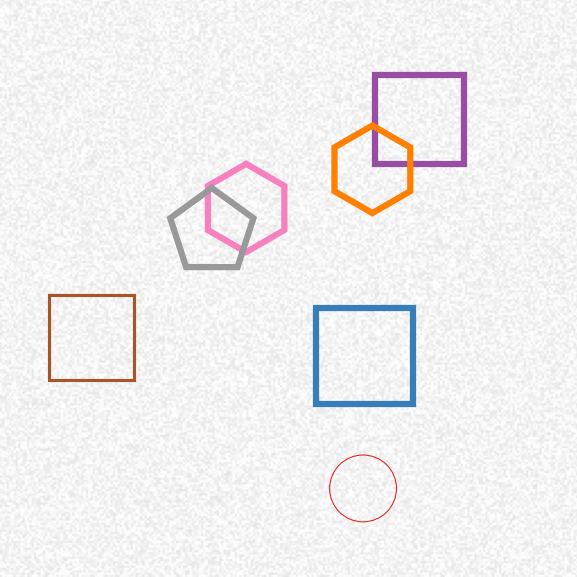[{"shape": "circle", "thickness": 0.5, "radius": 0.29, "center": [0.629, 0.153]}, {"shape": "square", "thickness": 3, "radius": 0.42, "center": [0.631, 0.383]}, {"shape": "square", "thickness": 3, "radius": 0.38, "center": [0.726, 0.792]}, {"shape": "hexagon", "thickness": 3, "radius": 0.38, "center": [0.645, 0.706]}, {"shape": "square", "thickness": 1.5, "radius": 0.37, "center": [0.158, 0.414]}, {"shape": "hexagon", "thickness": 3, "radius": 0.38, "center": [0.426, 0.639]}, {"shape": "pentagon", "thickness": 3, "radius": 0.38, "center": [0.367, 0.598]}]